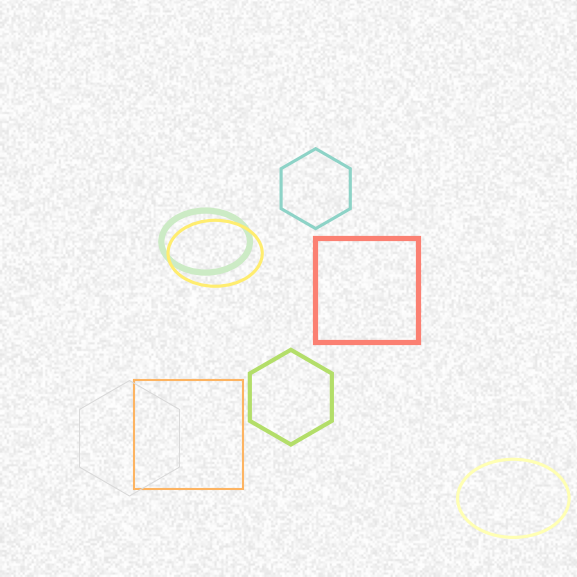[{"shape": "hexagon", "thickness": 1.5, "radius": 0.35, "center": [0.547, 0.672]}, {"shape": "oval", "thickness": 1.5, "radius": 0.48, "center": [0.889, 0.136]}, {"shape": "square", "thickness": 2.5, "radius": 0.45, "center": [0.634, 0.497]}, {"shape": "square", "thickness": 1, "radius": 0.47, "center": [0.326, 0.247]}, {"shape": "hexagon", "thickness": 2, "radius": 0.41, "center": [0.504, 0.311]}, {"shape": "hexagon", "thickness": 0.5, "radius": 0.5, "center": [0.224, 0.24]}, {"shape": "oval", "thickness": 3, "radius": 0.38, "center": [0.356, 0.581]}, {"shape": "oval", "thickness": 1.5, "radius": 0.41, "center": [0.373, 0.561]}]